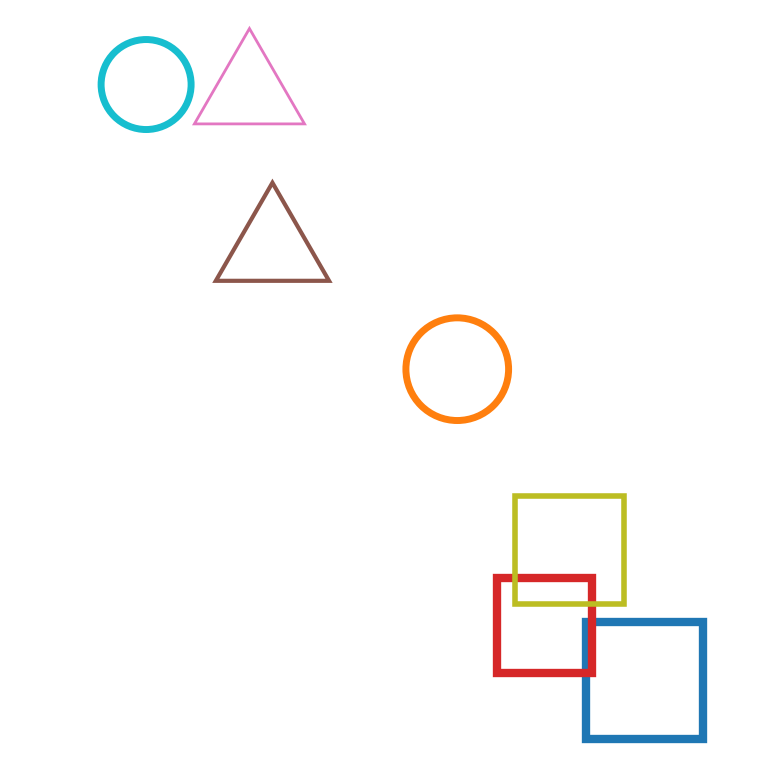[{"shape": "square", "thickness": 3, "radius": 0.38, "center": [0.837, 0.116]}, {"shape": "circle", "thickness": 2.5, "radius": 0.33, "center": [0.594, 0.521]}, {"shape": "square", "thickness": 3, "radius": 0.31, "center": [0.707, 0.188]}, {"shape": "triangle", "thickness": 1.5, "radius": 0.42, "center": [0.354, 0.678]}, {"shape": "triangle", "thickness": 1, "radius": 0.41, "center": [0.324, 0.88]}, {"shape": "square", "thickness": 2, "radius": 0.35, "center": [0.74, 0.286]}, {"shape": "circle", "thickness": 2.5, "radius": 0.29, "center": [0.19, 0.89]}]